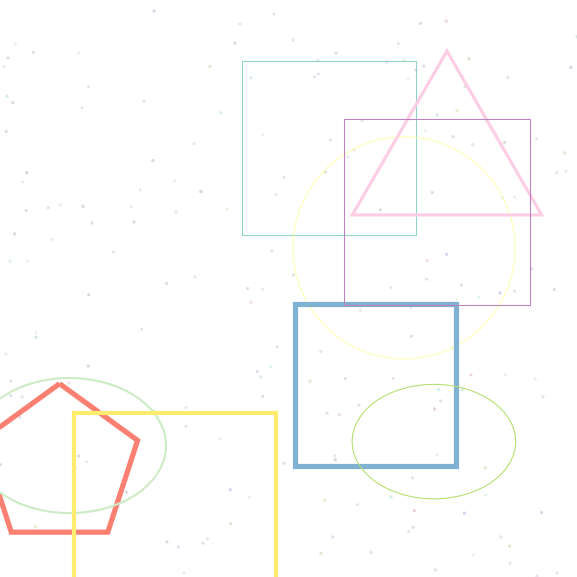[{"shape": "square", "thickness": 0.5, "radius": 0.75, "center": [0.57, 0.743]}, {"shape": "circle", "thickness": 0.5, "radius": 0.96, "center": [0.7, 0.57]}, {"shape": "pentagon", "thickness": 2.5, "radius": 0.71, "center": [0.103, 0.193]}, {"shape": "square", "thickness": 2.5, "radius": 0.7, "center": [0.65, 0.332]}, {"shape": "oval", "thickness": 0.5, "radius": 0.71, "center": [0.751, 0.234]}, {"shape": "triangle", "thickness": 1.5, "radius": 0.95, "center": [0.774, 0.722]}, {"shape": "square", "thickness": 0.5, "radius": 0.8, "center": [0.756, 0.632]}, {"shape": "oval", "thickness": 1, "radius": 0.84, "center": [0.12, 0.228]}, {"shape": "square", "thickness": 2, "radius": 0.87, "center": [0.303, 0.109]}]